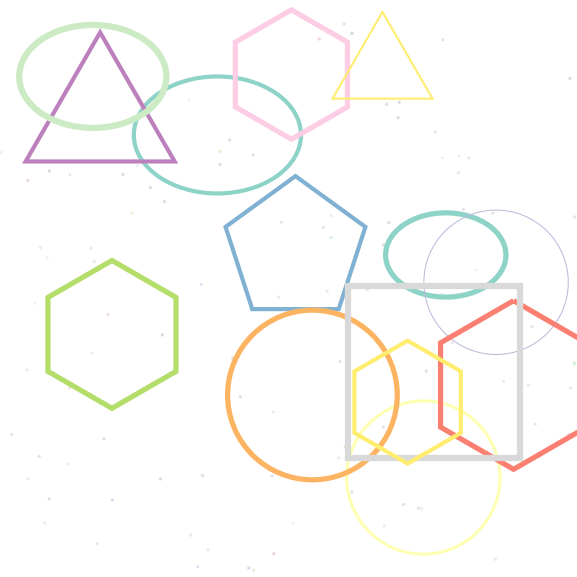[{"shape": "oval", "thickness": 2.5, "radius": 0.52, "center": [0.772, 0.558]}, {"shape": "oval", "thickness": 2, "radius": 0.72, "center": [0.376, 0.765]}, {"shape": "circle", "thickness": 1.5, "radius": 0.66, "center": [0.733, 0.172]}, {"shape": "circle", "thickness": 0.5, "radius": 0.63, "center": [0.859, 0.51]}, {"shape": "hexagon", "thickness": 2.5, "radius": 0.73, "center": [0.889, 0.332]}, {"shape": "pentagon", "thickness": 2, "radius": 0.64, "center": [0.512, 0.567]}, {"shape": "circle", "thickness": 2.5, "radius": 0.73, "center": [0.541, 0.315]}, {"shape": "hexagon", "thickness": 2.5, "radius": 0.64, "center": [0.194, 0.42]}, {"shape": "hexagon", "thickness": 2.5, "radius": 0.56, "center": [0.505, 0.87]}, {"shape": "square", "thickness": 3, "radius": 0.74, "center": [0.752, 0.355]}, {"shape": "triangle", "thickness": 2, "radius": 0.74, "center": [0.173, 0.794]}, {"shape": "oval", "thickness": 3, "radius": 0.64, "center": [0.161, 0.867]}, {"shape": "hexagon", "thickness": 2, "radius": 0.53, "center": [0.706, 0.303]}, {"shape": "triangle", "thickness": 1, "radius": 0.5, "center": [0.662, 0.878]}]